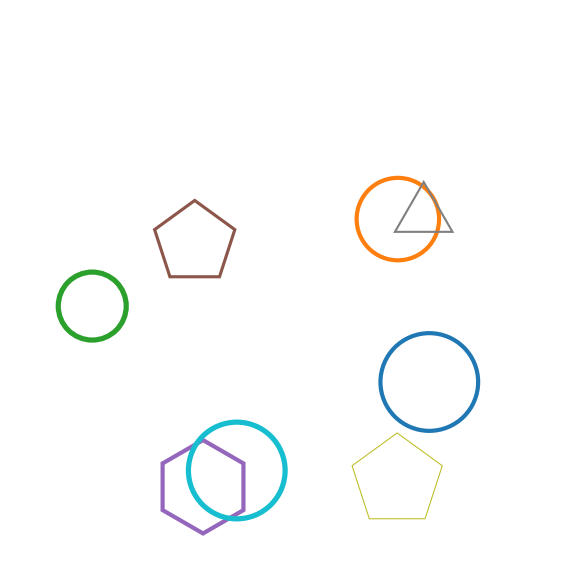[{"shape": "circle", "thickness": 2, "radius": 0.42, "center": [0.743, 0.338]}, {"shape": "circle", "thickness": 2, "radius": 0.36, "center": [0.689, 0.62]}, {"shape": "circle", "thickness": 2.5, "radius": 0.29, "center": [0.16, 0.469]}, {"shape": "hexagon", "thickness": 2, "radius": 0.4, "center": [0.352, 0.156]}, {"shape": "pentagon", "thickness": 1.5, "radius": 0.37, "center": [0.337, 0.579]}, {"shape": "triangle", "thickness": 1, "radius": 0.29, "center": [0.734, 0.626]}, {"shape": "pentagon", "thickness": 0.5, "radius": 0.41, "center": [0.688, 0.167]}, {"shape": "circle", "thickness": 2.5, "radius": 0.42, "center": [0.41, 0.184]}]